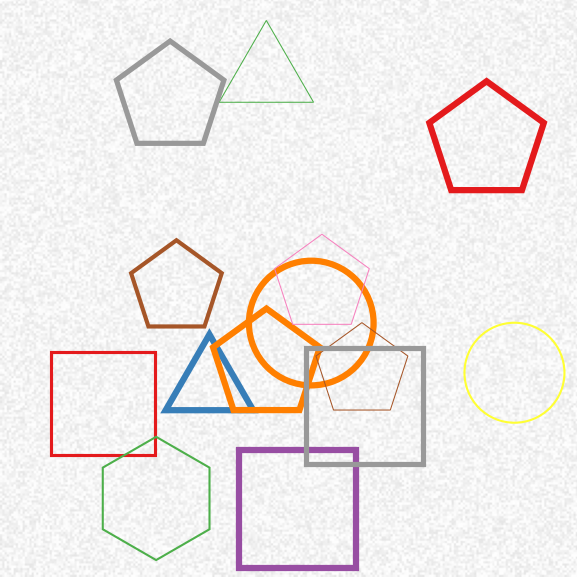[{"shape": "square", "thickness": 1.5, "radius": 0.45, "center": [0.178, 0.301]}, {"shape": "pentagon", "thickness": 3, "radius": 0.52, "center": [0.843, 0.754]}, {"shape": "triangle", "thickness": 3, "radius": 0.44, "center": [0.363, 0.333]}, {"shape": "hexagon", "thickness": 1, "radius": 0.53, "center": [0.27, 0.136]}, {"shape": "triangle", "thickness": 0.5, "radius": 0.47, "center": [0.461, 0.869]}, {"shape": "square", "thickness": 3, "radius": 0.51, "center": [0.515, 0.118]}, {"shape": "pentagon", "thickness": 3, "radius": 0.49, "center": [0.461, 0.368]}, {"shape": "circle", "thickness": 3, "radius": 0.54, "center": [0.539, 0.44]}, {"shape": "circle", "thickness": 1, "radius": 0.43, "center": [0.891, 0.354]}, {"shape": "pentagon", "thickness": 2, "radius": 0.41, "center": [0.306, 0.501]}, {"shape": "pentagon", "thickness": 0.5, "radius": 0.42, "center": [0.627, 0.357]}, {"shape": "pentagon", "thickness": 0.5, "radius": 0.43, "center": [0.557, 0.507]}, {"shape": "square", "thickness": 2.5, "radius": 0.5, "center": [0.631, 0.296]}, {"shape": "pentagon", "thickness": 2.5, "radius": 0.49, "center": [0.295, 0.83]}]